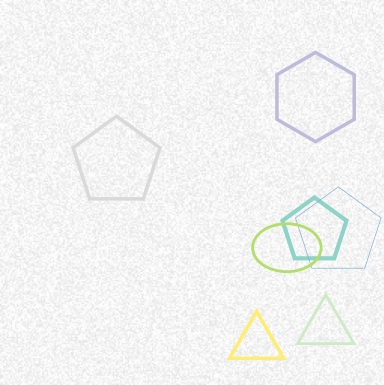[{"shape": "pentagon", "thickness": 3, "radius": 0.44, "center": [0.817, 0.4]}, {"shape": "hexagon", "thickness": 2.5, "radius": 0.58, "center": [0.82, 0.748]}, {"shape": "pentagon", "thickness": 0.5, "radius": 0.58, "center": [0.879, 0.398]}, {"shape": "oval", "thickness": 2, "radius": 0.44, "center": [0.745, 0.357]}, {"shape": "pentagon", "thickness": 2.5, "radius": 0.59, "center": [0.303, 0.58]}, {"shape": "triangle", "thickness": 2, "radius": 0.42, "center": [0.846, 0.15]}, {"shape": "triangle", "thickness": 2.5, "radius": 0.41, "center": [0.667, 0.11]}]